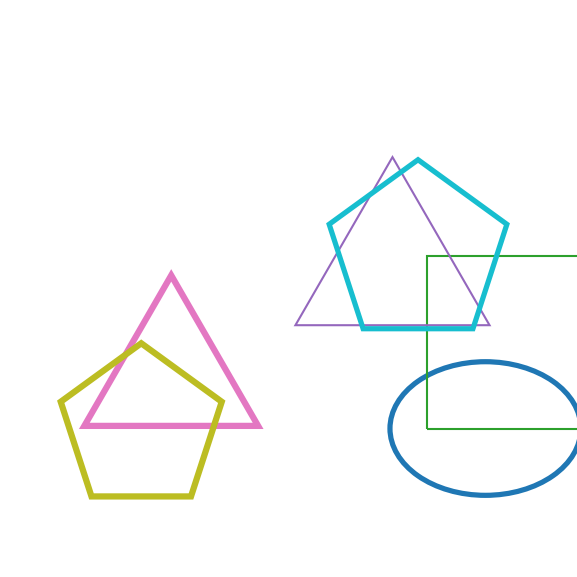[{"shape": "oval", "thickness": 2.5, "radius": 0.83, "center": [0.841, 0.257]}, {"shape": "square", "thickness": 1, "radius": 0.75, "center": [0.889, 0.406]}, {"shape": "triangle", "thickness": 1, "radius": 0.97, "center": [0.68, 0.533]}, {"shape": "triangle", "thickness": 3, "radius": 0.87, "center": [0.297, 0.349]}, {"shape": "pentagon", "thickness": 3, "radius": 0.73, "center": [0.245, 0.258]}, {"shape": "pentagon", "thickness": 2.5, "radius": 0.81, "center": [0.724, 0.561]}]